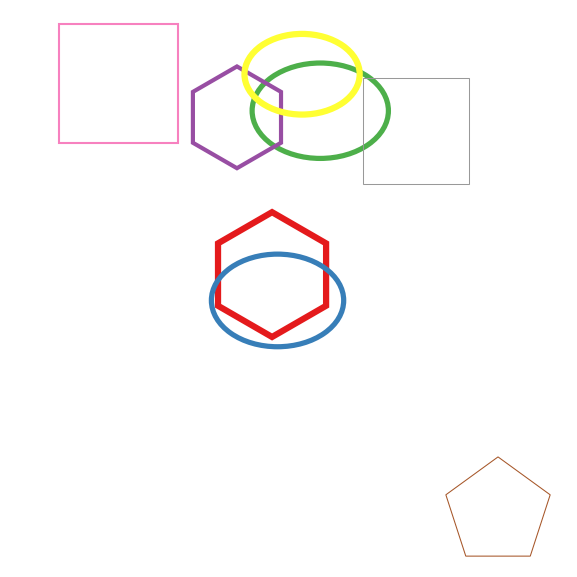[{"shape": "hexagon", "thickness": 3, "radius": 0.54, "center": [0.471, 0.524]}, {"shape": "oval", "thickness": 2.5, "radius": 0.57, "center": [0.481, 0.479]}, {"shape": "oval", "thickness": 2.5, "radius": 0.59, "center": [0.555, 0.807]}, {"shape": "hexagon", "thickness": 2, "radius": 0.44, "center": [0.41, 0.796]}, {"shape": "oval", "thickness": 3, "radius": 0.5, "center": [0.523, 0.871]}, {"shape": "pentagon", "thickness": 0.5, "radius": 0.47, "center": [0.862, 0.113]}, {"shape": "square", "thickness": 1, "radius": 0.52, "center": [0.205, 0.854]}, {"shape": "square", "thickness": 0.5, "radius": 0.46, "center": [0.72, 0.772]}]